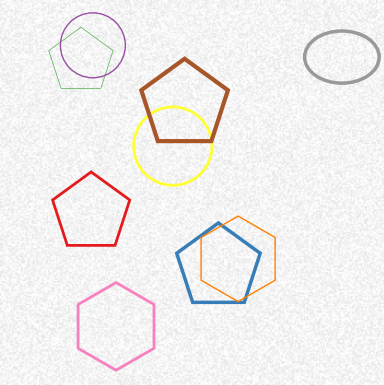[{"shape": "pentagon", "thickness": 2, "radius": 0.53, "center": [0.237, 0.448]}, {"shape": "pentagon", "thickness": 2.5, "radius": 0.57, "center": [0.567, 0.307]}, {"shape": "pentagon", "thickness": 0.5, "radius": 0.44, "center": [0.21, 0.841]}, {"shape": "circle", "thickness": 1, "radius": 0.42, "center": [0.241, 0.882]}, {"shape": "hexagon", "thickness": 1, "radius": 0.56, "center": [0.618, 0.328]}, {"shape": "circle", "thickness": 2, "radius": 0.51, "center": [0.449, 0.62]}, {"shape": "pentagon", "thickness": 3, "radius": 0.59, "center": [0.479, 0.729]}, {"shape": "hexagon", "thickness": 2, "radius": 0.57, "center": [0.301, 0.152]}, {"shape": "oval", "thickness": 2.5, "radius": 0.48, "center": [0.888, 0.852]}]